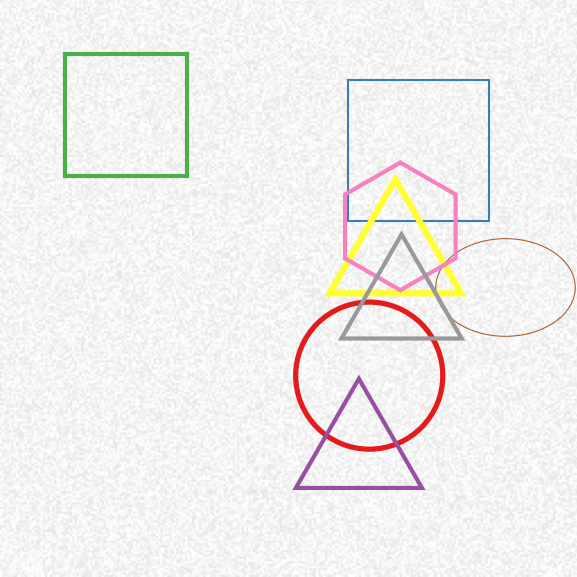[{"shape": "circle", "thickness": 2.5, "radius": 0.64, "center": [0.639, 0.349]}, {"shape": "square", "thickness": 1, "radius": 0.61, "center": [0.725, 0.738]}, {"shape": "square", "thickness": 2, "radius": 0.53, "center": [0.217, 0.801]}, {"shape": "triangle", "thickness": 2, "radius": 0.63, "center": [0.621, 0.217]}, {"shape": "triangle", "thickness": 3, "radius": 0.66, "center": [0.685, 0.557]}, {"shape": "oval", "thickness": 0.5, "radius": 0.6, "center": [0.875, 0.501]}, {"shape": "hexagon", "thickness": 2, "radius": 0.55, "center": [0.693, 0.607]}, {"shape": "triangle", "thickness": 2, "radius": 0.6, "center": [0.695, 0.473]}]